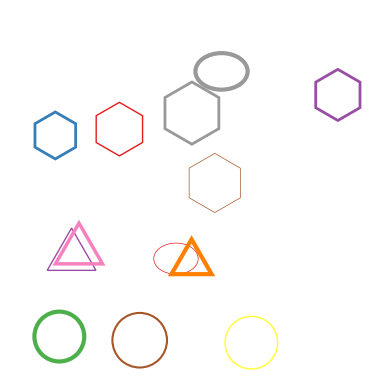[{"shape": "hexagon", "thickness": 1, "radius": 0.35, "center": [0.31, 0.665]}, {"shape": "oval", "thickness": 0.5, "radius": 0.29, "center": [0.457, 0.328]}, {"shape": "hexagon", "thickness": 2, "radius": 0.3, "center": [0.144, 0.648]}, {"shape": "circle", "thickness": 3, "radius": 0.32, "center": [0.154, 0.126]}, {"shape": "hexagon", "thickness": 2, "radius": 0.33, "center": [0.878, 0.753]}, {"shape": "triangle", "thickness": 1, "radius": 0.37, "center": [0.186, 0.334]}, {"shape": "triangle", "thickness": 3, "radius": 0.3, "center": [0.498, 0.318]}, {"shape": "circle", "thickness": 1, "radius": 0.34, "center": [0.653, 0.11]}, {"shape": "circle", "thickness": 1.5, "radius": 0.35, "center": [0.363, 0.116]}, {"shape": "hexagon", "thickness": 0.5, "radius": 0.38, "center": [0.558, 0.525]}, {"shape": "triangle", "thickness": 2.5, "radius": 0.35, "center": [0.205, 0.35]}, {"shape": "hexagon", "thickness": 2, "radius": 0.4, "center": [0.498, 0.706]}, {"shape": "oval", "thickness": 3, "radius": 0.34, "center": [0.575, 0.815]}]